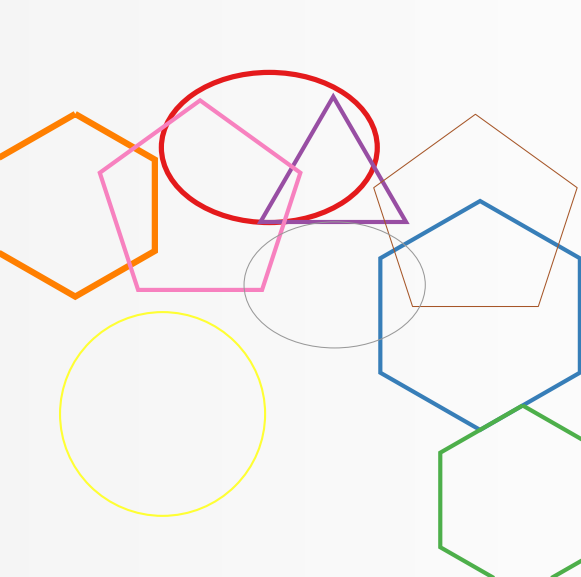[{"shape": "oval", "thickness": 2.5, "radius": 0.93, "center": [0.463, 0.744]}, {"shape": "hexagon", "thickness": 2, "radius": 0.99, "center": [0.826, 0.453]}, {"shape": "hexagon", "thickness": 2, "radius": 0.82, "center": [0.899, 0.133]}, {"shape": "triangle", "thickness": 2, "radius": 0.72, "center": [0.573, 0.687]}, {"shape": "hexagon", "thickness": 3, "radius": 0.79, "center": [0.129, 0.644]}, {"shape": "circle", "thickness": 1, "radius": 0.88, "center": [0.28, 0.282]}, {"shape": "pentagon", "thickness": 0.5, "radius": 0.92, "center": [0.818, 0.617]}, {"shape": "pentagon", "thickness": 2, "radius": 0.91, "center": [0.344, 0.644]}, {"shape": "oval", "thickness": 0.5, "radius": 0.78, "center": [0.576, 0.506]}]